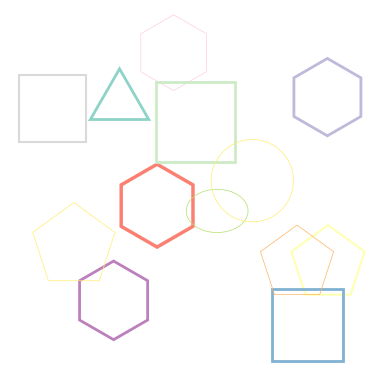[{"shape": "triangle", "thickness": 2, "radius": 0.44, "center": [0.311, 0.733]}, {"shape": "pentagon", "thickness": 1.5, "radius": 0.5, "center": [0.852, 0.316]}, {"shape": "hexagon", "thickness": 2, "radius": 0.5, "center": [0.85, 0.748]}, {"shape": "hexagon", "thickness": 2.5, "radius": 0.54, "center": [0.408, 0.466]}, {"shape": "square", "thickness": 2, "radius": 0.46, "center": [0.799, 0.155]}, {"shape": "pentagon", "thickness": 0.5, "radius": 0.5, "center": [0.772, 0.315]}, {"shape": "oval", "thickness": 0.5, "radius": 0.4, "center": [0.564, 0.452]}, {"shape": "hexagon", "thickness": 0.5, "radius": 0.49, "center": [0.451, 0.863]}, {"shape": "square", "thickness": 1.5, "radius": 0.44, "center": [0.136, 0.719]}, {"shape": "hexagon", "thickness": 2, "radius": 0.51, "center": [0.295, 0.22]}, {"shape": "square", "thickness": 2, "radius": 0.51, "center": [0.508, 0.683]}, {"shape": "pentagon", "thickness": 0.5, "radius": 0.56, "center": [0.192, 0.362]}, {"shape": "circle", "thickness": 0.5, "radius": 0.53, "center": [0.655, 0.531]}]